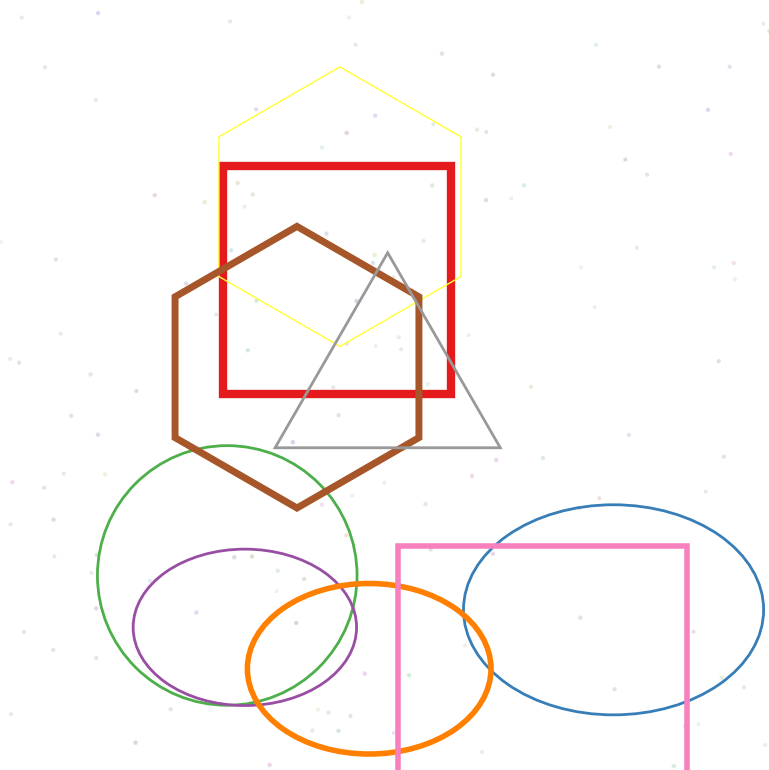[{"shape": "square", "thickness": 3, "radius": 0.74, "center": [0.438, 0.636]}, {"shape": "oval", "thickness": 1, "radius": 0.97, "center": [0.797, 0.208]}, {"shape": "circle", "thickness": 1, "radius": 0.84, "center": [0.295, 0.253]}, {"shape": "oval", "thickness": 1, "radius": 0.73, "center": [0.318, 0.185]}, {"shape": "oval", "thickness": 2, "radius": 0.79, "center": [0.479, 0.131]}, {"shape": "hexagon", "thickness": 0.5, "radius": 0.91, "center": [0.441, 0.732]}, {"shape": "hexagon", "thickness": 2.5, "radius": 0.91, "center": [0.386, 0.523]}, {"shape": "square", "thickness": 2, "radius": 0.94, "center": [0.704, 0.103]}, {"shape": "triangle", "thickness": 1, "radius": 0.84, "center": [0.503, 0.503]}]